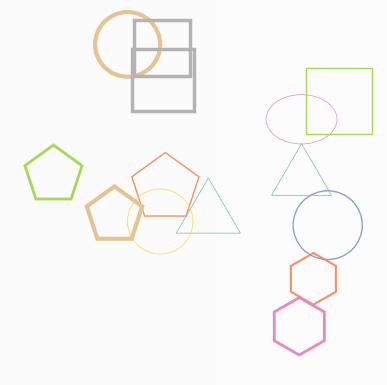[{"shape": "triangle", "thickness": 0.5, "radius": 0.45, "center": [0.778, 0.537]}, {"shape": "triangle", "thickness": 0.5, "radius": 0.48, "center": [0.538, 0.442]}, {"shape": "hexagon", "thickness": 1.5, "radius": 0.34, "center": [0.809, 0.276]}, {"shape": "pentagon", "thickness": 1, "radius": 0.46, "center": [0.427, 0.513]}, {"shape": "circle", "thickness": 1, "radius": 0.45, "center": [0.846, 0.415]}, {"shape": "hexagon", "thickness": 2, "radius": 0.37, "center": [0.772, 0.152]}, {"shape": "oval", "thickness": 0.5, "radius": 0.46, "center": [0.778, 0.69]}, {"shape": "square", "thickness": 1, "radius": 0.42, "center": [0.874, 0.738]}, {"shape": "pentagon", "thickness": 2, "radius": 0.39, "center": [0.138, 0.546]}, {"shape": "circle", "thickness": 0.5, "radius": 0.42, "center": [0.413, 0.425]}, {"shape": "pentagon", "thickness": 3, "radius": 0.38, "center": [0.295, 0.441]}, {"shape": "circle", "thickness": 3, "radius": 0.42, "center": [0.329, 0.885]}, {"shape": "square", "thickness": 2.5, "radius": 0.36, "center": [0.419, 0.876]}, {"shape": "square", "thickness": 2.5, "radius": 0.4, "center": [0.421, 0.793]}]